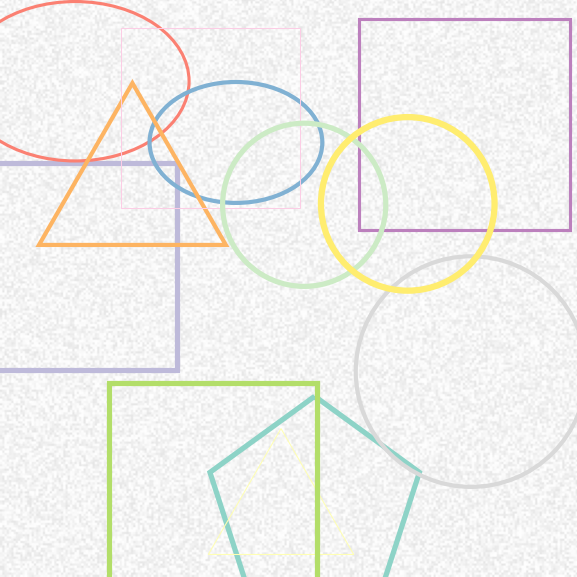[{"shape": "pentagon", "thickness": 2.5, "radius": 0.95, "center": [0.545, 0.122]}, {"shape": "triangle", "thickness": 0.5, "radius": 0.73, "center": [0.487, 0.112]}, {"shape": "square", "thickness": 2.5, "radius": 0.9, "center": [0.128, 0.537]}, {"shape": "oval", "thickness": 1.5, "radius": 0.99, "center": [0.13, 0.858]}, {"shape": "oval", "thickness": 2, "radius": 0.75, "center": [0.409, 0.752]}, {"shape": "triangle", "thickness": 2, "radius": 0.93, "center": [0.229, 0.668]}, {"shape": "square", "thickness": 2.5, "radius": 0.9, "center": [0.369, 0.157]}, {"shape": "square", "thickness": 0.5, "radius": 0.78, "center": [0.364, 0.795]}, {"shape": "circle", "thickness": 2, "radius": 1.0, "center": [0.816, 0.356]}, {"shape": "square", "thickness": 1.5, "radius": 0.91, "center": [0.804, 0.784]}, {"shape": "circle", "thickness": 2.5, "radius": 0.71, "center": [0.527, 0.645]}, {"shape": "circle", "thickness": 3, "radius": 0.75, "center": [0.706, 0.646]}]